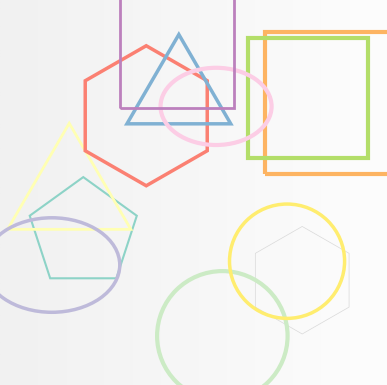[{"shape": "pentagon", "thickness": 1.5, "radius": 0.73, "center": [0.215, 0.395]}, {"shape": "triangle", "thickness": 2, "radius": 0.92, "center": [0.179, 0.496]}, {"shape": "oval", "thickness": 2.5, "radius": 0.88, "center": [0.134, 0.312]}, {"shape": "hexagon", "thickness": 2.5, "radius": 0.91, "center": [0.377, 0.699]}, {"shape": "triangle", "thickness": 2.5, "radius": 0.77, "center": [0.462, 0.756]}, {"shape": "square", "thickness": 3, "radius": 0.92, "center": [0.867, 0.732]}, {"shape": "square", "thickness": 3, "radius": 0.78, "center": [0.794, 0.745]}, {"shape": "oval", "thickness": 3, "radius": 0.72, "center": [0.558, 0.724]}, {"shape": "hexagon", "thickness": 0.5, "radius": 0.7, "center": [0.78, 0.272]}, {"shape": "square", "thickness": 2, "radius": 0.73, "center": [0.456, 0.865]}, {"shape": "circle", "thickness": 3, "radius": 0.84, "center": [0.574, 0.127]}, {"shape": "circle", "thickness": 2.5, "radius": 0.74, "center": [0.741, 0.322]}]